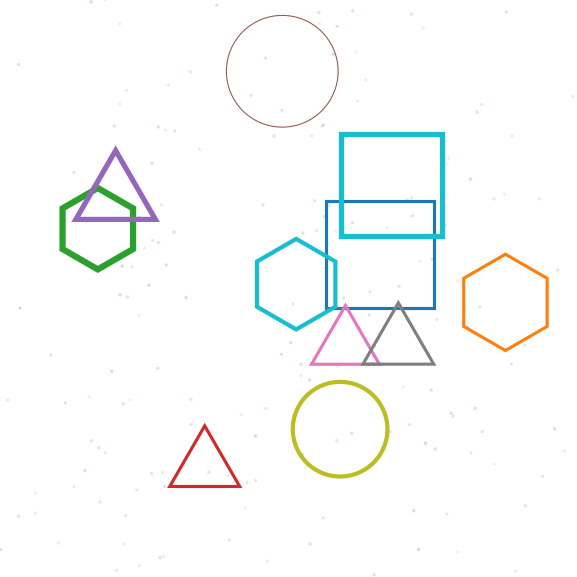[{"shape": "square", "thickness": 1.5, "radius": 0.46, "center": [0.658, 0.559]}, {"shape": "hexagon", "thickness": 1.5, "radius": 0.42, "center": [0.875, 0.476]}, {"shape": "hexagon", "thickness": 3, "radius": 0.35, "center": [0.169, 0.603]}, {"shape": "triangle", "thickness": 1.5, "radius": 0.35, "center": [0.354, 0.192]}, {"shape": "triangle", "thickness": 2.5, "radius": 0.4, "center": [0.2, 0.659]}, {"shape": "circle", "thickness": 0.5, "radius": 0.48, "center": [0.489, 0.876]}, {"shape": "triangle", "thickness": 1.5, "radius": 0.34, "center": [0.598, 0.402]}, {"shape": "triangle", "thickness": 1.5, "radius": 0.35, "center": [0.69, 0.404]}, {"shape": "circle", "thickness": 2, "radius": 0.41, "center": [0.589, 0.256]}, {"shape": "hexagon", "thickness": 2, "radius": 0.39, "center": [0.513, 0.507]}, {"shape": "square", "thickness": 2.5, "radius": 0.44, "center": [0.678, 0.679]}]